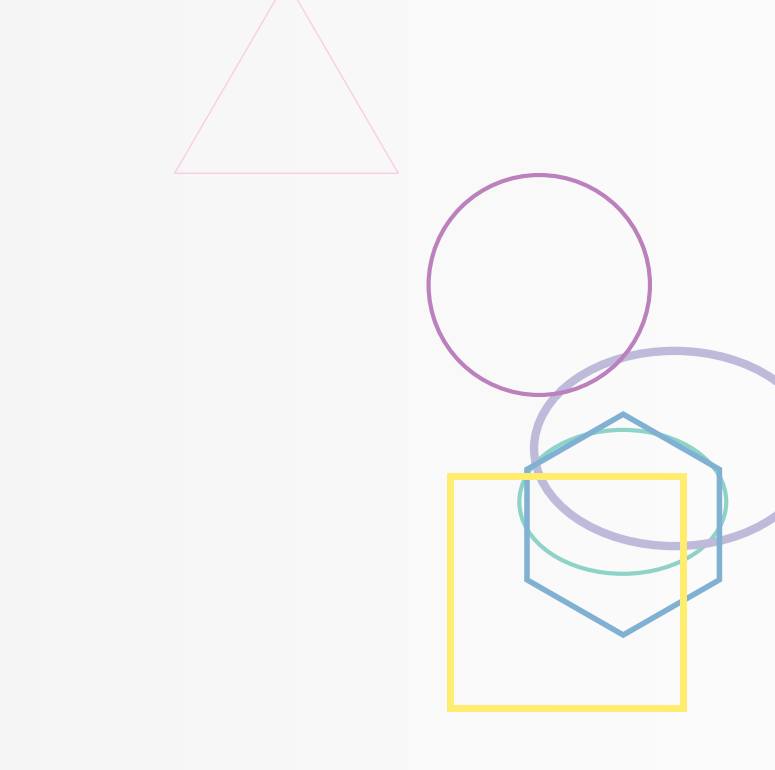[{"shape": "oval", "thickness": 1.5, "radius": 0.67, "center": [0.804, 0.348]}, {"shape": "oval", "thickness": 3, "radius": 0.91, "center": [0.87, 0.418]}, {"shape": "hexagon", "thickness": 2, "radius": 0.72, "center": [0.804, 0.319]}, {"shape": "triangle", "thickness": 0.5, "radius": 0.83, "center": [0.37, 0.858]}, {"shape": "circle", "thickness": 1.5, "radius": 0.71, "center": [0.696, 0.63]}, {"shape": "square", "thickness": 2.5, "radius": 0.75, "center": [0.731, 0.232]}]